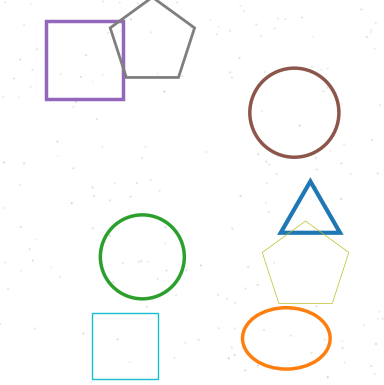[{"shape": "triangle", "thickness": 3, "radius": 0.44, "center": [0.806, 0.44]}, {"shape": "oval", "thickness": 2.5, "radius": 0.57, "center": [0.744, 0.121]}, {"shape": "circle", "thickness": 2.5, "radius": 0.55, "center": [0.37, 0.333]}, {"shape": "square", "thickness": 2.5, "radius": 0.51, "center": [0.22, 0.843]}, {"shape": "circle", "thickness": 2.5, "radius": 0.58, "center": [0.765, 0.707]}, {"shape": "pentagon", "thickness": 2, "radius": 0.58, "center": [0.396, 0.892]}, {"shape": "pentagon", "thickness": 0.5, "radius": 0.59, "center": [0.794, 0.308]}, {"shape": "square", "thickness": 1, "radius": 0.43, "center": [0.325, 0.102]}]